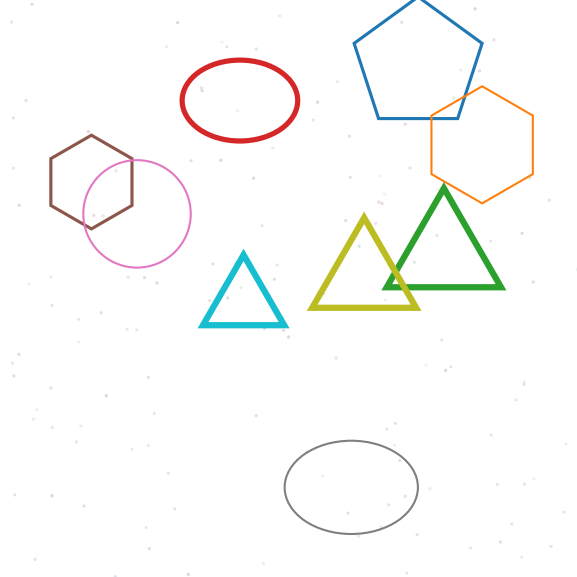[{"shape": "pentagon", "thickness": 1.5, "radius": 0.58, "center": [0.724, 0.888]}, {"shape": "hexagon", "thickness": 1, "radius": 0.51, "center": [0.835, 0.748]}, {"shape": "triangle", "thickness": 3, "radius": 0.57, "center": [0.769, 0.559]}, {"shape": "oval", "thickness": 2.5, "radius": 0.5, "center": [0.415, 0.825]}, {"shape": "hexagon", "thickness": 1.5, "radius": 0.41, "center": [0.158, 0.684]}, {"shape": "circle", "thickness": 1, "radius": 0.47, "center": [0.237, 0.629]}, {"shape": "oval", "thickness": 1, "radius": 0.58, "center": [0.608, 0.155]}, {"shape": "triangle", "thickness": 3, "radius": 0.52, "center": [0.631, 0.518]}, {"shape": "triangle", "thickness": 3, "radius": 0.41, "center": [0.422, 0.477]}]